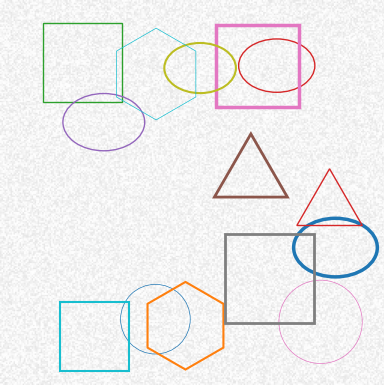[{"shape": "circle", "thickness": 0.5, "radius": 0.45, "center": [0.404, 0.171]}, {"shape": "oval", "thickness": 2.5, "radius": 0.54, "center": [0.871, 0.357]}, {"shape": "hexagon", "thickness": 1.5, "radius": 0.57, "center": [0.482, 0.154]}, {"shape": "square", "thickness": 1, "radius": 0.51, "center": [0.213, 0.839]}, {"shape": "triangle", "thickness": 1, "radius": 0.49, "center": [0.856, 0.463]}, {"shape": "oval", "thickness": 1, "radius": 0.49, "center": [0.719, 0.83]}, {"shape": "oval", "thickness": 1, "radius": 0.53, "center": [0.27, 0.683]}, {"shape": "triangle", "thickness": 2, "radius": 0.55, "center": [0.652, 0.543]}, {"shape": "circle", "thickness": 0.5, "radius": 0.54, "center": [0.833, 0.164]}, {"shape": "square", "thickness": 2.5, "radius": 0.53, "center": [0.669, 0.828]}, {"shape": "square", "thickness": 2, "radius": 0.58, "center": [0.7, 0.277]}, {"shape": "oval", "thickness": 1.5, "radius": 0.46, "center": [0.52, 0.823]}, {"shape": "square", "thickness": 1.5, "radius": 0.45, "center": [0.245, 0.126]}, {"shape": "hexagon", "thickness": 0.5, "radius": 0.6, "center": [0.406, 0.808]}]